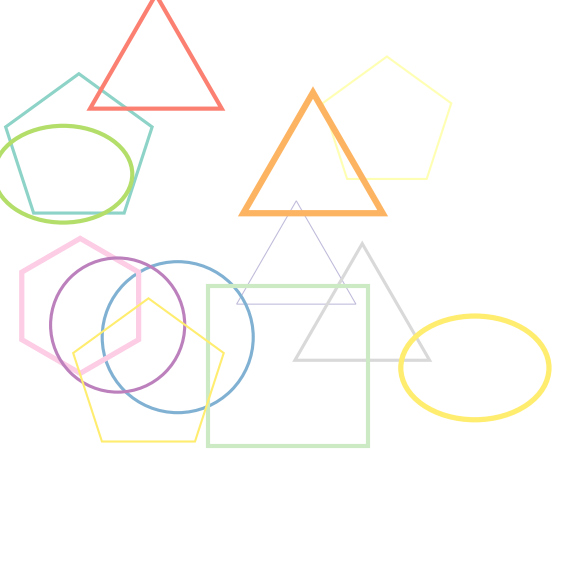[{"shape": "pentagon", "thickness": 1.5, "radius": 0.67, "center": [0.137, 0.738]}, {"shape": "pentagon", "thickness": 1, "radius": 0.59, "center": [0.67, 0.784]}, {"shape": "triangle", "thickness": 0.5, "radius": 0.6, "center": [0.513, 0.532]}, {"shape": "triangle", "thickness": 2, "radius": 0.66, "center": [0.27, 0.877]}, {"shape": "circle", "thickness": 1.5, "radius": 0.65, "center": [0.308, 0.415]}, {"shape": "triangle", "thickness": 3, "radius": 0.7, "center": [0.542, 0.7]}, {"shape": "oval", "thickness": 2, "radius": 0.6, "center": [0.109, 0.698]}, {"shape": "hexagon", "thickness": 2.5, "radius": 0.58, "center": [0.139, 0.469]}, {"shape": "triangle", "thickness": 1.5, "radius": 0.67, "center": [0.627, 0.443]}, {"shape": "circle", "thickness": 1.5, "radius": 0.58, "center": [0.204, 0.436]}, {"shape": "square", "thickness": 2, "radius": 0.69, "center": [0.499, 0.365]}, {"shape": "oval", "thickness": 2.5, "radius": 0.64, "center": [0.822, 0.362]}, {"shape": "pentagon", "thickness": 1, "radius": 0.69, "center": [0.257, 0.345]}]